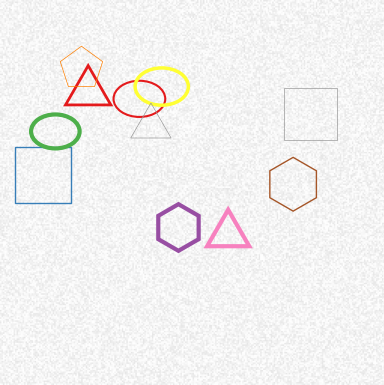[{"shape": "triangle", "thickness": 2, "radius": 0.34, "center": [0.229, 0.762]}, {"shape": "oval", "thickness": 1.5, "radius": 0.34, "center": [0.362, 0.743]}, {"shape": "square", "thickness": 1, "radius": 0.36, "center": [0.112, 0.545]}, {"shape": "oval", "thickness": 3, "radius": 0.32, "center": [0.144, 0.659]}, {"shape": "hexagon", "thickness": 3, "radius": 0.3, "center": [0.464, 0.409]}, {"shape": "pentagon", "thickness": 0.5, "radius": 0.29, "center": [0.212, 0.822]}, {"shape": "oval", "thickness": 2.5, "radius": 0.35, "center": [0.42, 0.775]}, {"shape": "hexagon", "thickness": 1, "radius": 0.35, "center": [0.761, 0.521]}, {"shape": "triangle", "thickness": 3, "radius": 0.32, "center": [0.593, 0.392]}, {"shape": "square", "thickness": 0.5, "radius": 0.34, "center": [0.807, 0.704]}, {"shape": "triangle", "thickness": 0.5, "radius": 0.3, "center": [0.392, 0.672]}]